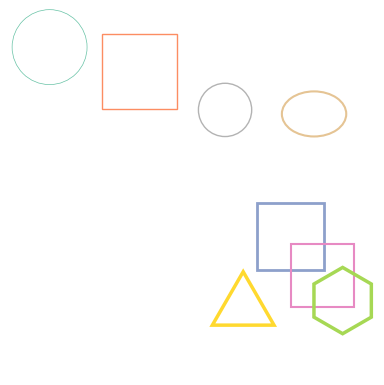[{"shape": "circle", "thickness": 0.5, "radius": 0.49, "center": [0.129, 0.878]}, {"shape": "square", "thickness": 1, "radius": 0.49, "center": [0.362, 0.815]}, {"shape": "square", "thickness": 2, "radius": 0.43, "center": [0.754, 0.386]}, {"shape": "square", "thickness": 1.5, "radius": 0.41, "center": [0.837, 0.284]}, {"shape": "hexagon", "thickness": 2.5, "radius": 0.43, "center": [0.89, 0.219]}, {"shape": "triangle", "thickness": 2.5, "radius": 0.46, "center": [0.632, 0.202]}, {"shape": "oval", "thickness": 1.5, "radius": 0.42, "center": [0.816, 0.704]}, {"shape": "circle", "thickness": 1, "radius": 0.35, "center": [0.585, 0.715]}]